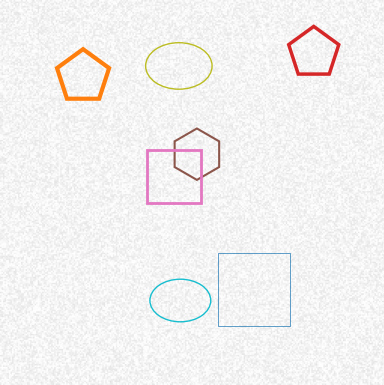[{"shape": "square", "thickness": 0.5, "radius": 0.47, "center": [0.66, 0.248]}, {"shape": "pentagon", "thickness": 3, "radius": 0.36, "center": [0.216, 0.801]}, {"shape": "pentagon", "thickness": 2.5, "radius": 0.34, "center": [0.815, 0.863]}, {"shape": "hexagon", "thickness": 1.5, "radius": 0.33, "center": [0.511, 0.599]}, {"shape": "square", "thickness": 2, "radius": 0.35, "center": [0.452, 0.542]}, {"shape": "oval", "thickness": 1, "radius": 0.43, "center": [0.465, 0.829]}, {"shape": "oval", "thickness": 1, "radius": 0.4, "center": [0.468, 0.219]}]